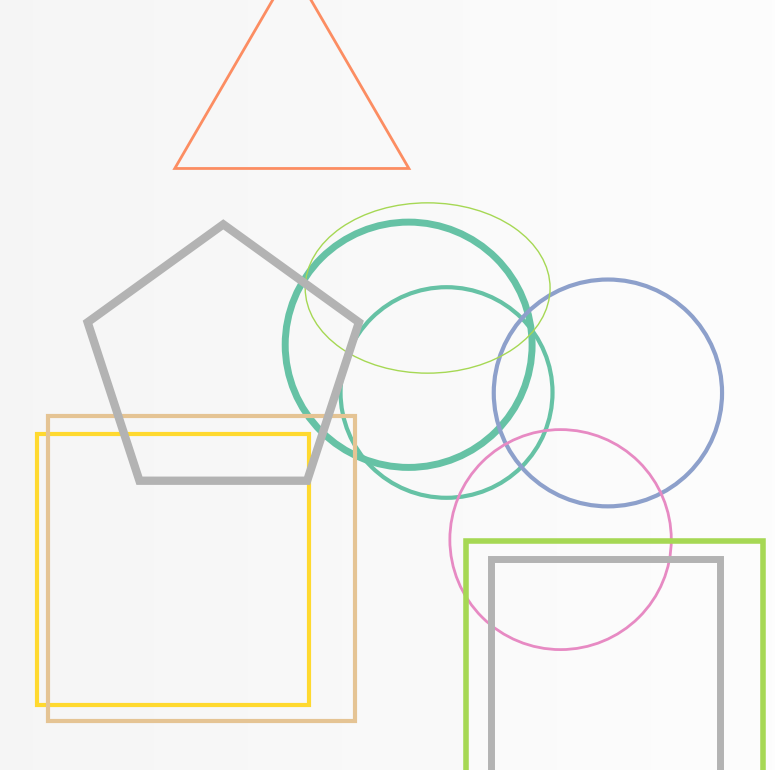[{"shape": "circle", "thickness": 2.5, "radius": 0.8, "center": [0.527, 0.552]}, {"shape": "circle", "thickness": 1.5, "radius": 0.68, "center": [0.576, 0.49]}, {"shape": "triangle", "thickness": 1, "radius": 0.87, "center": [0.377, 0.868]}, {"shape": "circle", "thickness": 1.5, "radius": 0.74, "center": [0.784, 0.49]}, {"shape": "circle", "thickness": 1, "radius": 0.71, "center": [0.723, 0.299]}, {"shape": "square", "thickness": 2, "radius": 0.96, "center": [0.793, 0.105]}, {"shape": "oval", "thickness": 0.5, "radius": 0.79, "center": [0.552, 0.626]}, {"shape": "square", "thickness": 1.5, "radius": 0.88, "center": [0.223, 0.261]}, {"shape": "square", "thickness": 1.5, "radius": 0.99, "center": [0.26, 0.261]}, {"shape": "square", "thickness": 2.5, "radius": 0.74, "center": [0.781, 0.126]}, {"shape": "pentagon", "thickness": 3, "radius": 0.92, "center": [0.288, 0.525]}]